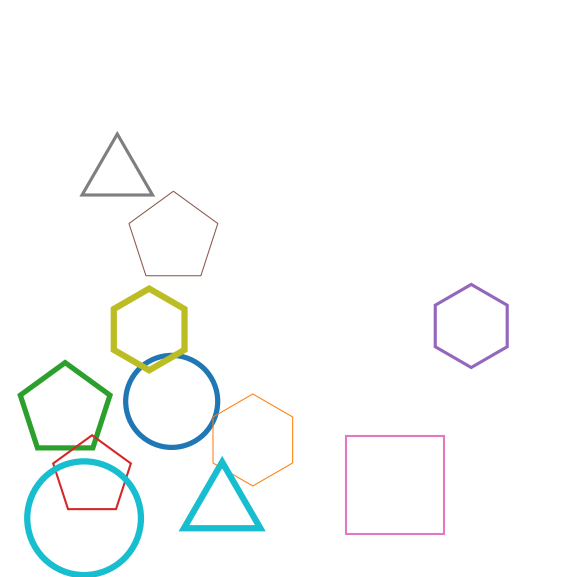[{"shape": "circle", "thickness": 2.5, "radius": 0.4, "center": [0.297, 0.304]}, {"shape": "hexagon", "thickness": 0.5, "radius": 0.4, "center": [0.438, 0.237]}, {"shape": "pentagon", "thickness": 2.5, "radius": 0.41, "center": [0.113, 0.29]}, {"shape": "pentagon", "thickness": 1, "radius": 0.35, "center": [0.159, 0.175]}, {"shape": "hexagon", "thickness": 1.5, "radius": 0.36, "center": [0.816, 0.435]}, {"shape": "pentagon", "thickness": 0.5, "radius": 0.4, "center": [0.3, 0.587]}, {"shape": "square", "thickness": 1, "radius": 0.42, "center": [0.684, 0.159]}, {"shape": "triangle", "thickness": 1.5, "radius": 0.35, "center": [0.203, 0.697]}, {"shape": "hexagon", "thickness": 3, "radius": 0.35, "center": [0.258, 0.429]}, {"shape": "circle", "thickness": 3, "radius": 0.49, "center": [0.146, 0.102]}, {"shape": "triangle", "thickness": 3, "radius": 0.38, "center": [0.385, 0.123]}]